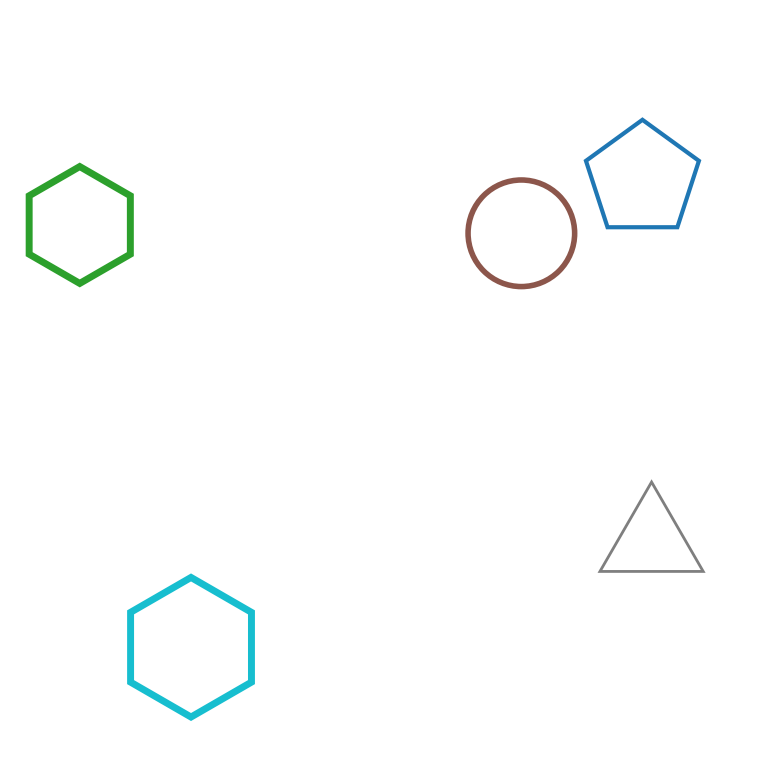[{"shape": "pentagon", "thickness": 1.5, "radius": 0.39, "center": [0.834, 0.767]}, {"shape": "hexagon", "thickness": 2.5, "radius": 0.38, "center": [0.104, 0.708]}, {"shape": "circle", "thickness": 2, "radius": 0.35, "center": [0.677, 0.697]}, {"shape": "triangle", "thickness": 1, "radius": 0.39, "center": [0.846, 0.297]}, {"shape": "hexagon", "thickness": 2.5, "radius": 0.45, "center": [0.248, 0.159]}]